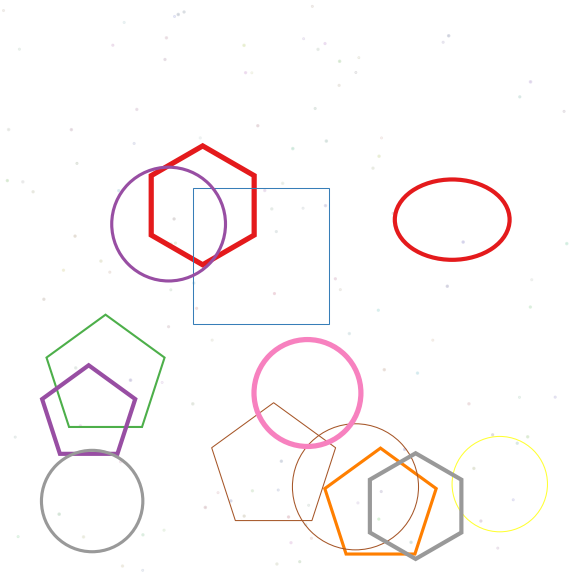[{"shape": "oval", "thickness": 2, "radius": 0.5, "center": [0.783, 0.619]}, {"shape": "hexagon", "thickness": 2.5, "radius": 0.51, "center": [0.351, 0.644]}, {"shape": "square", "thickness": 0.5, "radius": 0.59, "center": [0.451, 0.556]}, {"shape": "pentagon", "thickness": 1, "radius": 0.54, "center": [0.183, 0.347]}, {"shape": "pentagon", "thickness": 2, "radius": 0.42, "center": [0.154, 0.282]}, {"shape": "circle", "thickness": 1.5, "radius": 0.49, "center": [0.292, 0.611]}, {"shape": "pentagon", "thickness": 1.5, "radius": 0.51, "center": [0.659, 0.122]}, {"shape": "circle", "thickness": 0.5, "radius": 0.41, "center": [0.865, 0.161]}, {"shape": "circle", "thickness": 0.5, "radius": 0.55, "center": [0.616, 0.156]}, {"shape": "pentagon", "thickness": 0.5, "radius": 0.56, "center": [0.474, 0.189]}, {"shape": "circle", "thickness": 2.5, "radius": 0.46, "center": [0.532, 0.319]}, {"shape": "circle", "thickness": 1.5, "radius": 0.44, "center": [0.16, 0.132]}, {"shape": "hexagon", "thickness": 2, "radius": 0.46, "center": [0.72, 0.123]}]